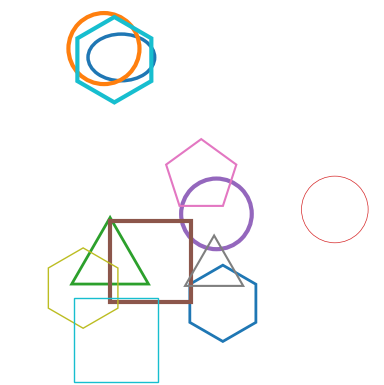[{"shape": "hexagon", "thickness": 2, "radius": 0.5, "center": [0.579, 0.212]}, {"shape": "oval", "thickness": 2.5, "radius": 0.43, "center": [0.315, 0.851]}, {"shape": "circle", "thickness": 3, "radius": 0.46, "center": [0.27, 0.874]}, {"shape": "triangle", "thickness": 2, "radius": 0.58, "center": [0.286, 0.32]}, {"shape": "circle", "thickness": 0.5, "radius": 0.43, "center": [0.87, 0.456]}, {"shape": "circle", "thickness": 3, "radius": 0.46, "center": [0.562, 0.444]}, {"shape": "square", "thickness": 3, "radius": 0.53, "center": [0.39, 0.322]}, {"shape": "pentagon", "thickness": 1.5, "radius": 0.48, "center": [0.523, 0.543]}, {"shape": "triangle", "thickness": 1.5, "radius": 0.44, "center": [0.556, 0.301]}, {"shape": "hexagon", "thickness": 1, "radius": 0.52, "center": [0.216, 0.252]}, {"shape": "hexagon", "thickness": 3, "radius": 0.55, "center": [0.297, 0.845]}, {"shape": "square", "thickness": 1, "radius": 0.54, "center": [0.301, 0.116]}]